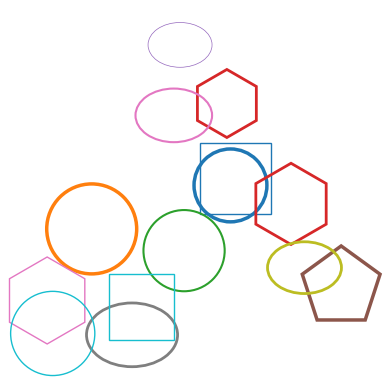[{"shape": "circle", "thickness": 2.5, "radius": 0.47, "center": [0.599, 0.518]}, {"shape": "square", "thickness": 1, "radius": 0.46, "center": [0.612, 0.537]}, {"shape": "circle", "thickness": 2.5, "radius": 0.58, "center": [0.238, 0.405]}, {"shape": "circle", "thickness": 1.5, "radius": 0.53, "center": [0.478, 0.349]}, {"shape": "hexagon", "thickness": 2, "radius": 0.44, "center": [0.589, 0.731]}, {"shape": "hexagon", "thickness": 2, "radius": 0.53, "center": [0.756, 0.47]}, {"shape": "oval", "thickness": 0.5, "radius": 0.42, "center": [0.468, 0.883]}, {"shape": "pentagon", "thickness": 2.5, "radius": 0.53, "center": [0.886, 0.255]}, {"shape": "oval", "thickness": 1.5, "radius": 0.5, "center": [0.451, 0.7]}, {"shape": "hexagon", "thickness": 1, "radius": 0.56, "center": [0.122, 0.22]}, {"shape": "oval", "thickness": 2, "radius": 0.59, "center": [0.343, 0.13]}, {"shape": "oval", "thickness": 2, "radius": 0.48, "center": [0.791, 0.305]}, {"shape": "square", "thickness": 1, "radius": 0.43, "center": [0.368, 0.202]}, {"shape": "circle", "thickness": 1, "radius": 0.55, "center": [0.137, 0.134]}]